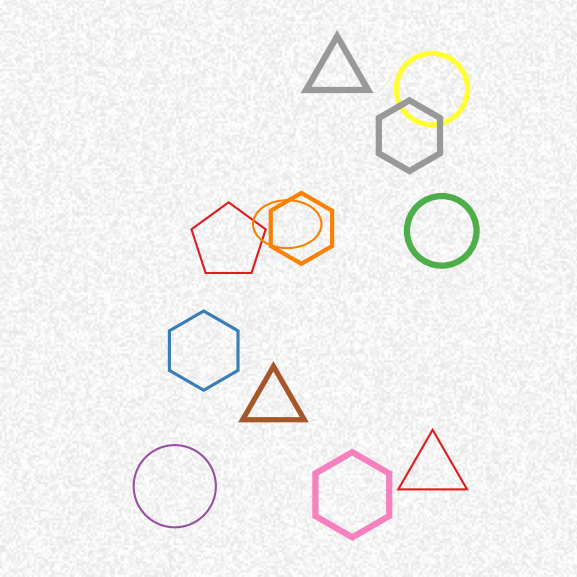[{"shape": "triangle", "thickness": 1, "radius": 0.34, "center": [0.749, 0.186]}, {"shape": "pentagon", "thickness": 1, "radius": 0.34, "center": [0.396, 0.581]}, {"shape": "hexagon", "thickness": 1.5, "radius": 0.34, "center": [0.353, 0.392]}, {"shape": "circle", "thickness": 3, "radius": 0.3, "center": [0.765, 0.599]}, {"shape": "circle", "thickness": 1, "radius": 0.36, "center": [0.303, 0.157]}, {"shape": "oval", "thickness": 1, "radius": 0.3, "center": [0.497, 0.611]}, {"shape": "hexagon", "thickness": 2, "radius": 0.31, "center": [0.522, 0.604]}, {"shape": "circle", "thickness": 2.5, "radius": 0.31, "center": [0.748, 0.845]}, {"shape": "triangle", "thickness": 2.5, "radius": 0.31, "center": [0.474, 0.303]}, {"shape": "hexagon", "thickness": 3, "radius": 0.37, "center": [0.61, 0.142]}, {"shape": "hexagon", "thickness": 3, "radius": 0.31, "center": [0.709, 0.764]}, {"shape": "triangle", "thickness": 3, "radius": 0.31, "center": [0.584, 0.874]}]